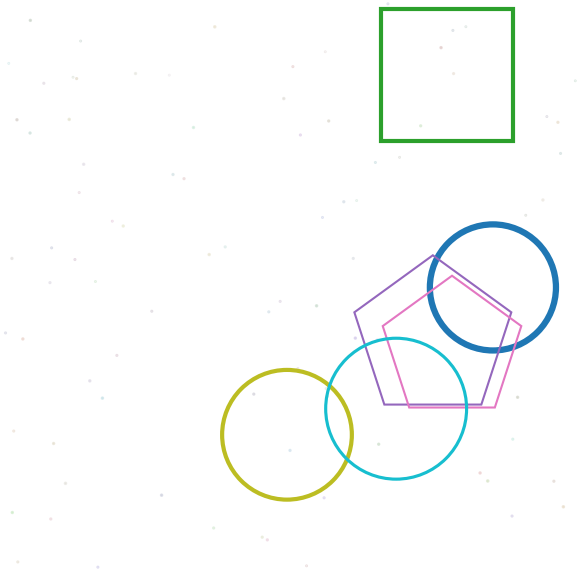[{"shape": "circle", "thickness": 3, "radius": 0.55, "center": [0.854, 0.501]}, {"shape": "square", "thickness": 2, "radius": 0.57, "center": [0.775, 0.869]}, {"shape": "pentagon", "thickness": 1, "radius": 0.71, "center": [0.75, 0.414]}, {"shape": "pentagon", "thickness": 1, "radius": 0.63, "center": [0.783, 0.396]}, {"shape": "circle", "thickness": 2, "radius": 0.56, "center": [0.497, 0.246]}, {"shape": "circle", "thickness": 1.5, "radius": 0.61, "center": [0.686, 0.291]}]